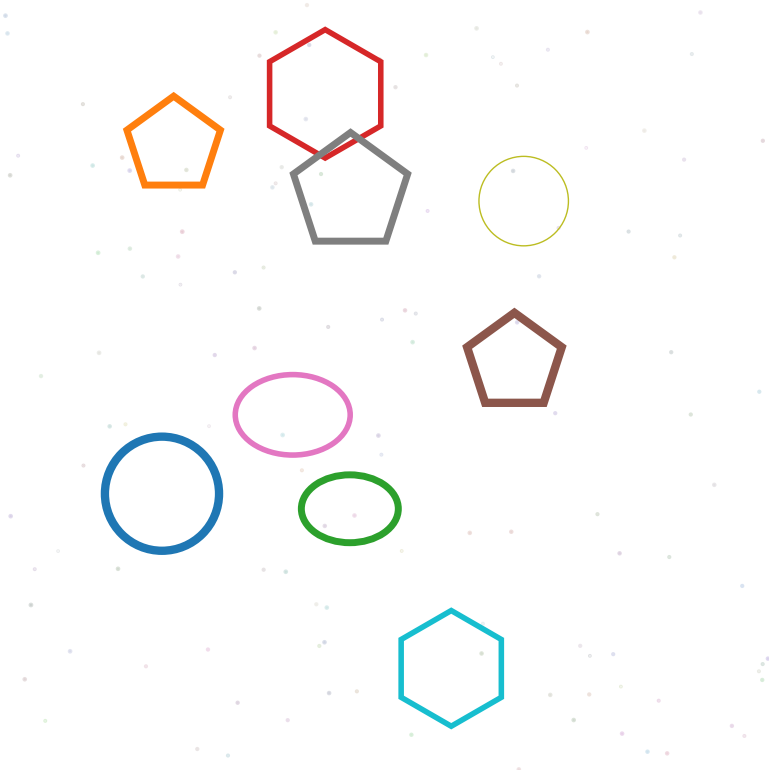[{"shape": "circle", "thickness": 3, "radius": 0.37, "center": [0.21, 0.359]}, {"shape": "pentagon", "thickness": 2.5, "radius": 0.32, "center": [0.226, 0.811]}, {"shape": "oval", "thickness": 2.5, "radius": 0.31, "center": [0.454, 0.339]}, {"shape": "hexagon", "thickness": 2, "radius": 0.42, "center": [0.422, 0.878]}, {"shape": "pentagon", "thickness": 3, "radius": 0.32, "center": [0.668, 0.529]}, {"shape": "oval", "thickness": 2, "radius": 0.37, "center": [0.38, 0.461]}, {"shape": "pentagon", "thickness": 2.5, "radius": 0.39, "center": [0.455, 0.75]}, {"shape": "circle", "thickness": 0.5, "radius": 0.29, "center": [0.68, 0.739]}, {"shape": "hexagon", "thickness": 2, "radius": 0.38, "center": [0.586, 0.132]}]